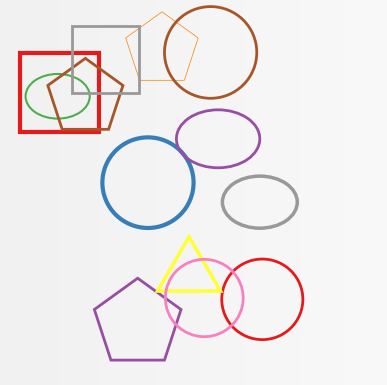[{"shape": "circle", "thickness": 2, "radius": 0.52, "center": [0.677, 0.222]}, {"shape": "square", "thickness": 3, "radius": 0.51, "center": [0.154, 0.759]}, {"shape": "circle", "thickness": 3, "radius": 0.59, "center": [0.382, 0.526]}, {"shape": "oval", "thickness": 1.5, "radius": 0.41, "center": [0.149, 0.75]}, {"shape": "oval", "thickness": 2, "radius": 0.54, "center": [0.563, 0.639]}, {"shape": "pentagon", "thickness": 2, "radius": 0.59, "center": [0.355, 0.16]}, {"shape": "pentagon", "thickness": 0.5, "radius": 0.49, "center": [0.418, 0.871]}, {"shape": "triangle", "thickness": 2.5, "radius": 0.47, "center": [0.488, 0.291]}, {"shape": "pentagon", "thickness": 2, "radius": 0.51, "center": [0.22, 0.747]}, {"shape": "circle", "thickness": 2, "radius": 0.6, "center": [0.544, 0.864]}, {"shape": "circle", "thickness": 2, "radius": 0.5, "center": [0.527, 0.226]}, {"shape": "oval", "thickness": 2.5, "radius": 0.48, "center": [0.671, 0.475]}, {"shape": "square", "thickness": 2, "radius": 0.43, "center": [0.272, 0.845]}]